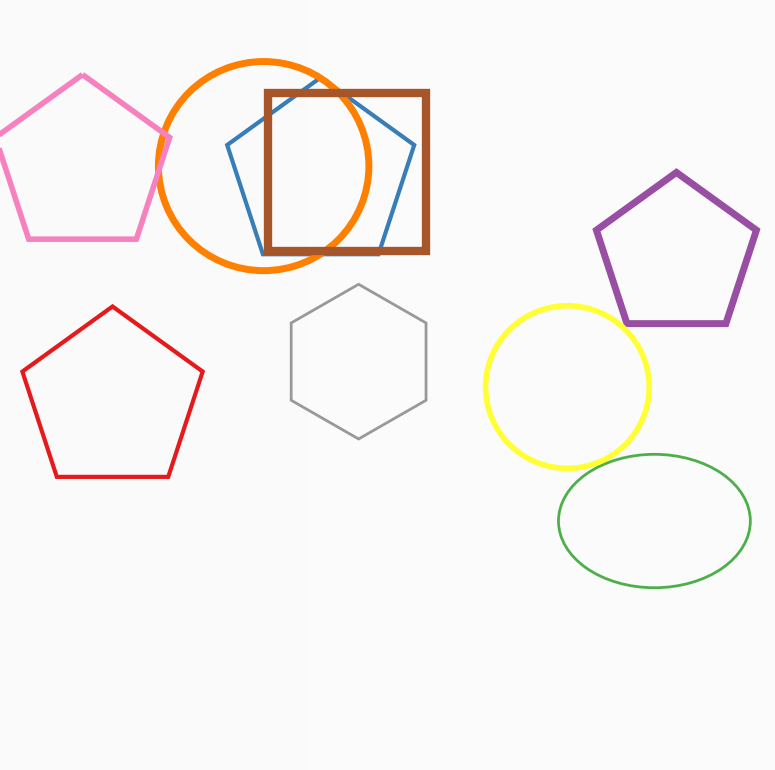[{"shape": "pentagon", "thickness": 1.5, "radius": 0.61, "center": [0.145, 0.48]}, {"shape": "pentagon", "thickness": 1.5, "radius": 0.63, "center": [0.414, 0.772]}, {"shape": "oval", "thickness": 1, "radius": 0.62, "center": [0.844, 0.323]}, {"shape": "pentagon", "thickness": 2.5, "radius": 0.54, "center": [0.873, 0.668]}, {"shape": "circle", "thickness": 2.5, "radius": 0.68, "center": [0.34, 0.784]}, {"shape": "circle", "thickness": 2, "radius": 0.53, "center": [0.732, 0.497]}, {"shape": "square", "thickness": 3, "radius": 0.51, "center": [0.447, 0.777]}, {"shape": "pentagon", "thickness": 2, "radius": 0.59, "center": [0.106, 0.785]}, {"shape": "hexagon", "thickness": 1, "radius": 0.5, "center": [0.463, 0.53]}]